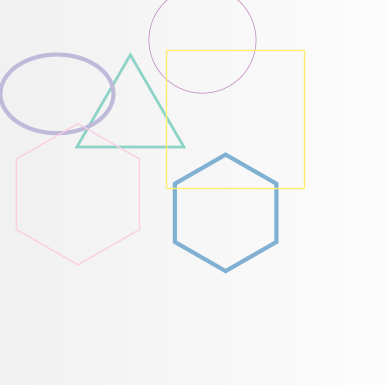[{"shape": "triangle", "thickness": 2, "radius": 0.8, "center": [0.336, 0.698]}, {"shape": "oval", "thickness": 3, "radius": 0.73, "center": [0.147, 0.756]}, {"shape": "hexagon", "thickness": 3, "radius": 0.76, "center": [0.582, 0.447]}, {"shape": "hexagon", "thickness": 1, "radius": 0.92, "center": [0.201, 0.495]}, {"shape": "circle", "thickness": 0.5, "radius": 0.69, "center": [0.523, 0.896]}, {"shape": "square", "thickness": 1, "radius": 0.89, "center": [0.607, 0.692]}]